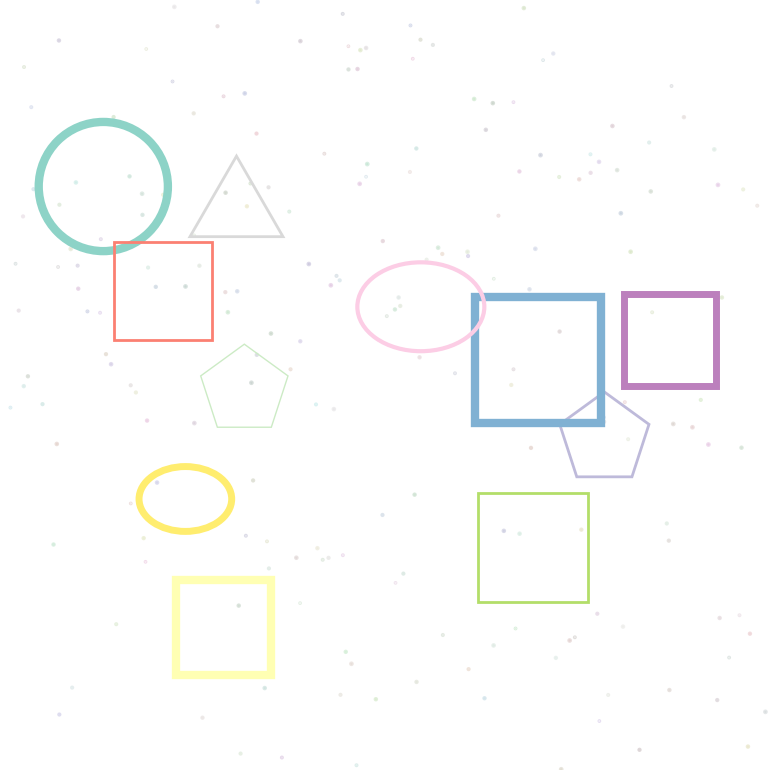[{"shape": "circle", "thickness": 3, "radius": 0.42, "center": [0.134, 0.758]}, {"shape": "square", "thickness": 3, "radius": 0.31, "center": [0.29, 0.186]}, {"shape": "pentagon", "thickness": 1, "radius": 0.3, "center": [0.785, 0.43]}, {"shape": "square", "thickness": 1, "radius": 0.32, "center": [0.212, 0.622]}, {"shape": "square", "thickness": 3, "radius": 0.41, "center": [0.698, 0.533]}, {"shape": "square", "thickness": 1, "radius": 0.36, "center": [0.692, 0.289]}, {"shape": "oval", "thickness": 1.5, "radius": 0.41, "center": [0.547, 0.602]}, {"shape": "triangle", "thickness": 1, "radius": 0.35, "center": [0.307, 0.728]}, {"shape": "square", "thickness": 2.5, "radius": 0.3, "center": [0.87, 0.558]}, {"shape": "pentagon", "thickness": 0.5, "radius": 0.3, "center": [0.317, 0.493]}, {"shape": "oval", "thickness": 2.5, "radius": 0.3, "center": [0.241, 0.352]}]